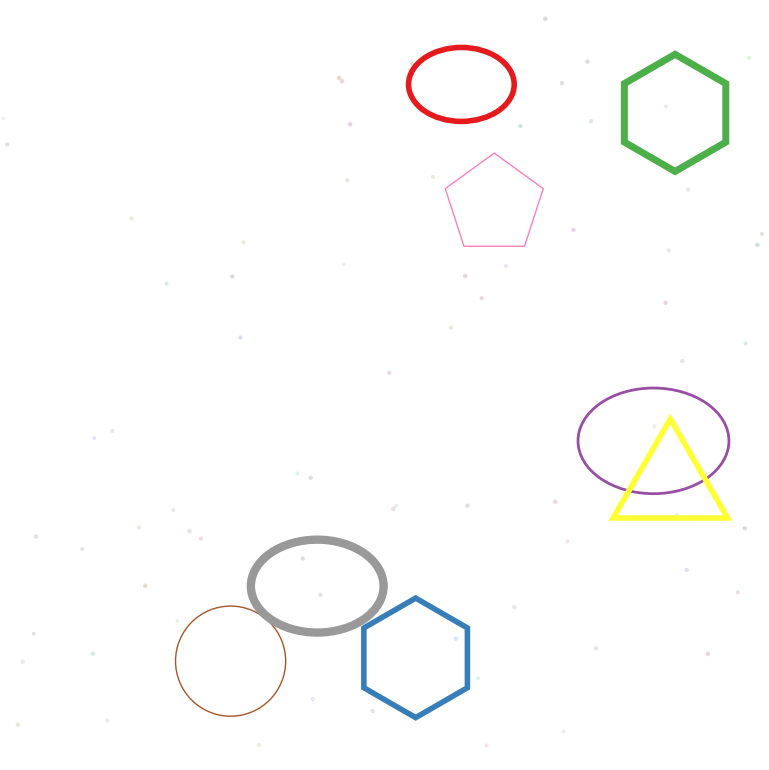[{"shape": "oval", "thickness": 2, "radius": 0.34, "center": [0.599, 0.89]}, {"shape": "hexagon", "thickness": 2, "radius": 0.39, "center": [0.54, 0.146]}, {"shape": "hexagon", "thickness": 2.5, "radius": 0.38, "center": [0.877, 0.853]}, {"shape": "oval", "thickness": 1, "radius": 0.49, "center": [0.849, 0.427]}, {"shape": "triangle", "thickness": 2, "radius": 0.43, "center": [0.871, 0.37]}, {"shape": "circle", "thickness": 0.5, "radius": 0.36, "center": [0.299, 0.141]}, {"shape": "pentagon", "thickness": 0.5, "radius": 0.33, "center": [0.642, 0.734]}, {"shape": "oval", "thickness": 3, "radius": 0.43, "center": [0.412, 0.239]}]